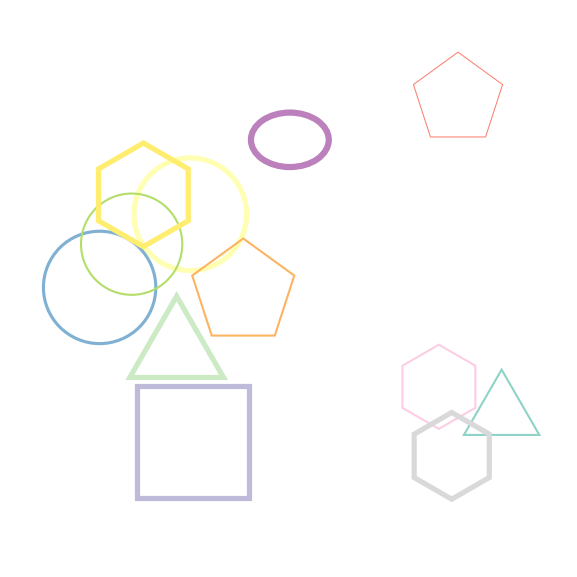[{"shape": "triangle", "thickness": 1, "radius": 0.38, "center": [0.869, 0.284]}, {"shape": "circle", "thickness": 2.5, "radius": 0.49, "center": [0.329, 0.628]}, {"shape": "square", "thickness": 2.5, "radius": 0.48, "center": [0.334, 0.234]}, {"shape": "pentagon", "thickness": 0.5, "radius": 0.41, "center": [0.793, 0.828]}, {"shape": "circle", "thickness": 1.5, "radius": 0.49, "center": [0.172, 0.501]}, {"shape": "pentagon", "thickness": 1, "radius": 0.46, "center": [0.421, 0.493]}, {"shape": "circle", "thickness": 1, "radius": 0.44, "center": [0.228, 0.576]}, {"shape": "hexagon", "thickness": 1, "radius": 0.36, "center": [0.76, 0.329]}, {"shape": "hexagon", "thickness": 2.5, "radius": 0.38, "center": [0.782, 0.21]}, {"shape": "oval", "thickness": 3, "radius": 0.34, "center": [0.502, 0.757]}, {"shape": "triangle", "thickness": 2.5, "radius": 0.47, "center": [0.306, 0.392]}, {"shape": "hexagon", "thickness": 2.5, "radius": 0.45, "center": [0.248, 0.662]}]